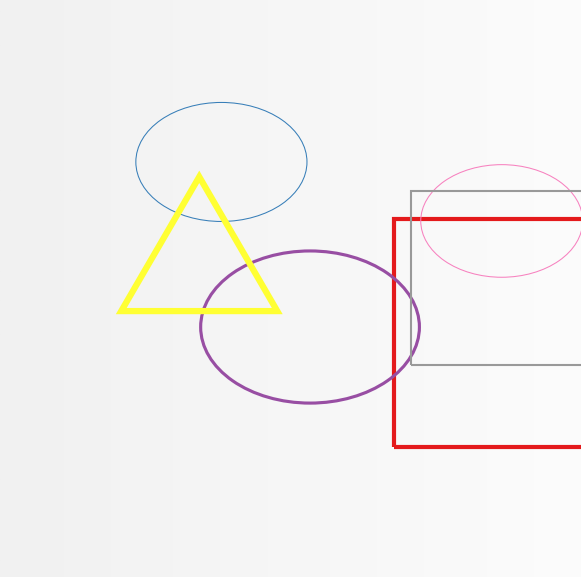[{"shape": "square", "thickness": 2, "radius": 0.99, "center": [0.875, 0.422]}, {"shape": "oval", "thickness": 0.5, "radius": 0.74, "center": [0.381, 0.719]}, {"shape": "oval", "thickness": 1.5, "radius": 0.94, "center": [0.533, 0.433]}, {"shape": "triangle", "thickness": 3, "radius": 0.77, "center": [0.343, 0.538]}, {"shape": "oval", "thickness": 0.5, "radius": 0.7, "center": [0.863, 0.617]}, {"shape": "square", "thickness": 1, "radius": 0.75, "center": [0.859, 0.517]}]